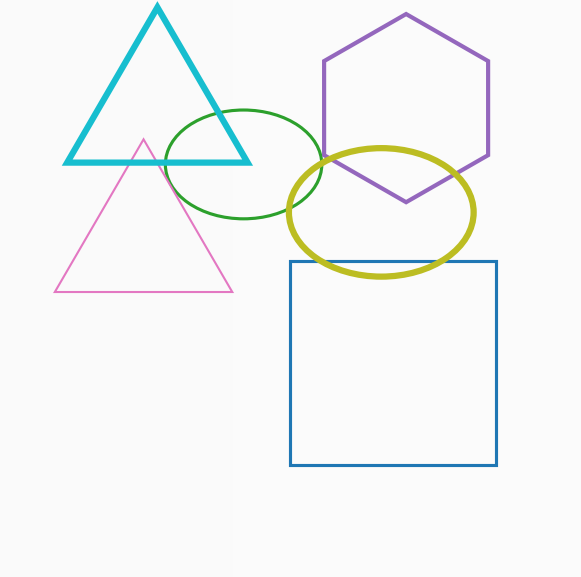[{"shape": "square", "thickness": 1.5, "radius": 0.88, "center": [0.677, 0.371]}, {"shape": "oval", "thickness": 1.5, "radius": 0.67, "center": [0.419, 0.714]}, {"shape": "hexagon", "thickness": 2, "radius": 0.81, "center": [0.699, 0.812]}, {"shape": "triangle", "thickness": 1, "radius": 0.88, "center": [0.247, 0.582]}, {"shape": "oval", "thickness": 3, "radius": 0.79, "center": [0.656, 0.631]}, {"shape": "triangle", "thickness": 3, "radius": 0.9, "center": [0.271, 0.807]}]